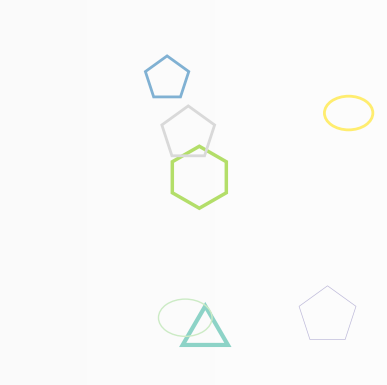[{"shape": "triangle", "thickness": 3, "radius": 0.34, "center": [0.53, 0.138]}, {"shape": "pentagon", "thickness": 0.5, "radius": 0.39, "center": [0.845, 0.18]}, {"shape": "pentagon", "thickness": 2, "radius": 0.29, "center": [0.431, 0.796]}, {"shape": "hexagon", "thickness": 2.5, "radius": 0.4, "center": [0.514, 0.54]}, {"shape": "pentagon", "thickness": 2, "radius": 0.36, "center": [0.486, 0.653]}, {"shape": "oval", "thickness": 1, "radius": 0.35, "center": [0.478, 0.175]}, {"shape": "oval", "thickness": 2, "radius": 0.31, "center": [0.9, 0.706]}]